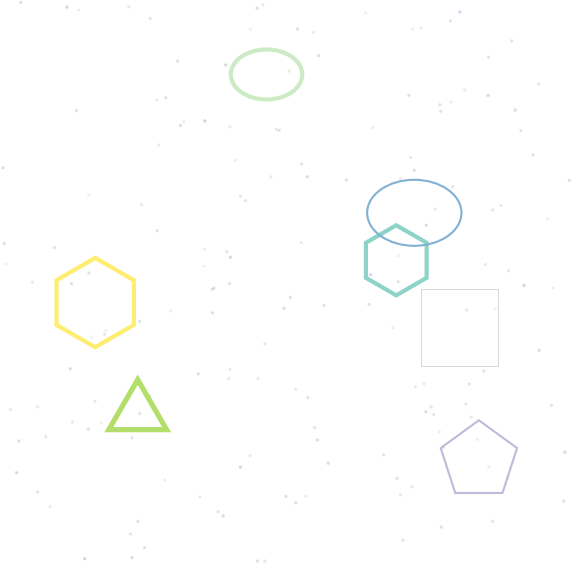[{"shape": "hexagon", "thickness": 2, "radius": 0.3, "center": [0.686, 0.548]}, {"shape": "pentagon", "thickness": 1, "radius": 0.35, "center": [0.829, 0.202]}, {"shape": "oval", "thickness": 1, "radius": 0.41, "center": [0.717, 0.631]}, {"shape": "triangle", "thickness": 2.5, "radius": 0.29, "center": [0.238, 0.284]}, {"shape": "square", "thickness": 0.5, "radius": 0.33, "center": [0.796, 0.433]}, {"shape": "oval", "thickness": 2, "radius": 0.31, "center": [0.462, 0.87]}, {"shape": "hexagon", "thickness": 2, "radius": 0.39, "center": [0.165, 0.475]}]